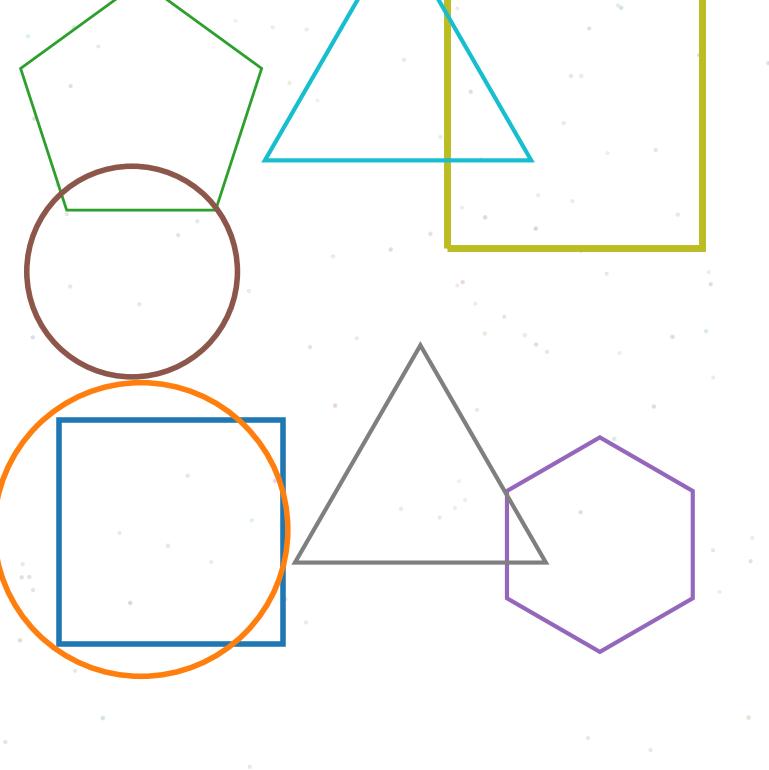[{"shape": "square", "thickness": 2, "radius": 0.73, "center": [0.222, 0.309]}, {"shape": "circle", "thickness": 2, "radius": 0.95, "center": [0.183, 0.312]}, {"shape": "pentagon", "thickness": 1, "radius": 0.82, "center": [0.183, 0.86]}, {"shape": "hexagon", "thickness": 1.5, "radius": 0.7, "center": [0.779, 0.293]}, {"shape": "circle", "thickness": 2, "radius": 0.68, "center": [0.172, 0.647]}, {"shape": "triangle", "thickness": 1.5, "radius": 0.94, "center": [0.546, 0.363]}, {"shape": "square", "thickness": 2.5, "radius": 0.83, "center": [0.746, 0.843]}, {"shape": "triangle", "thickness": 1.5, "radius": 1.0, "center": [0.517, 0.892]}]